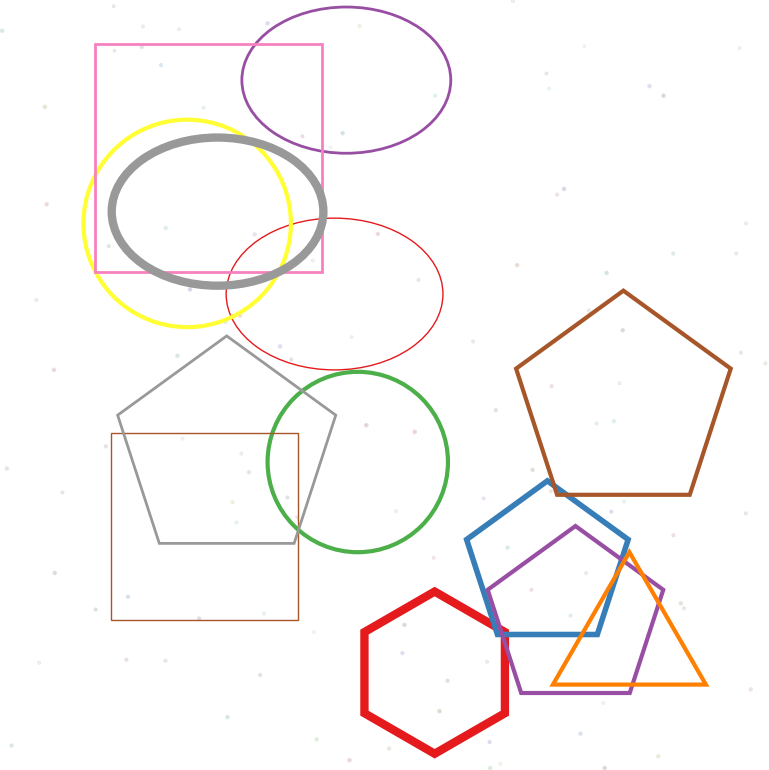[{"shape": "oval", "thickness": 0.5, "radius": 0.7, "center": [0.434, 0.618]}, {"shape": "hexagon", "thickness": 3, "radius": 0.53, "center": [0.565, 0.126]}, {"shape": "pentagon", "thickness": 2, "radius": 0.55, "center": [0.711, 0.265]}, {"shape": "circle", "thickness": 1.5, "radius": 0.59, "center": [0.465, 0.4]}, {"shape": "oval", "thickness": 1, "radius": 0.68, "center": [0.45, 0.896]}, {"shape": "pentagon", "thickness": 1.5, "radius": 0.6, "center": [0.747, 0.197]}, {"shape": "triangle", "thickness": 1.5, "radius": 0.57, "center": [0.817, 0.168]}, {"shape": "circle", "thickness": 1.5, "radius": 0.67, "center": [0.243, 0.71]}, {"shape": "square", "thickness": 0.5, "radius": 0.61, "center": [0.265, 0.316]}, {"shape": "pentagon", "thickness": 1.5, "radius": 0.73, "center": [0.81, 0.476]}, {"shape": "square", "thickness": 1, "radius": 0.74, "center": [0.27, 0.795]}, {"shape": "pentagon", "thickness": 1, "radius": 0.74, "center": [0.294, 0.415]}, {"shape": "oval", "thickness": 3, "radius": 0.69, "center": [0.283, 0.725]}]